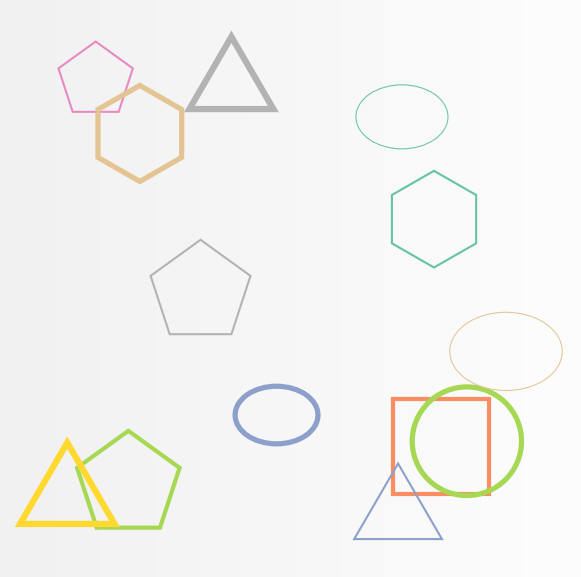[{"shape": "hexagon", "thickness": 1, "radius": 0.42, "center": [0.747, 0.62]}, {"shape": "oval", "thickness": 0.5, "radius": 0.4, "center": [0.692, 0.797]}, {"shape": "square", "thickness": 2, "radius": 0.41, "center": [0.759, 0.225]}, {"shape": "oval", "thickness": 2.5, "radius": 0.36, "center": [0.476, 0.28]}, {"shape": "triangle", "thickness": 1, "radius": 0.44, "center": [0.685, 0.109]}, {"shape": "pentagon", "thickness": 1, "radius": 0.34, "center": [0.165, 0.86]}, {"shape": "circle", "thickness": 2.5, "radius": 0.47, "center": [0.803, 0.235]}, {"shape": "pentagon", "thickness": 2, "radius": 0.46, "center": [0.221, 0.16]}, {"shape": "triangle", "thickness": 3, "radius": 0.47, "center": [0.116, 0.139]}, {"shape": "hexagon", "thickness": 2.5, "radius": 0.42, "center": [0.241, 0.768]}, {"shape": "oval", "thickness": 0.5, "radius": 0.48, "center": [0.871, 0.391]}, {"shape": "pentagon", "thickness": 1, "radius": 0.45, "center": [0.345, 0.494]}, {"shape": "triangle", "thickness": 3, "radius": 0.42, "center": [0.398, 0.852]}]